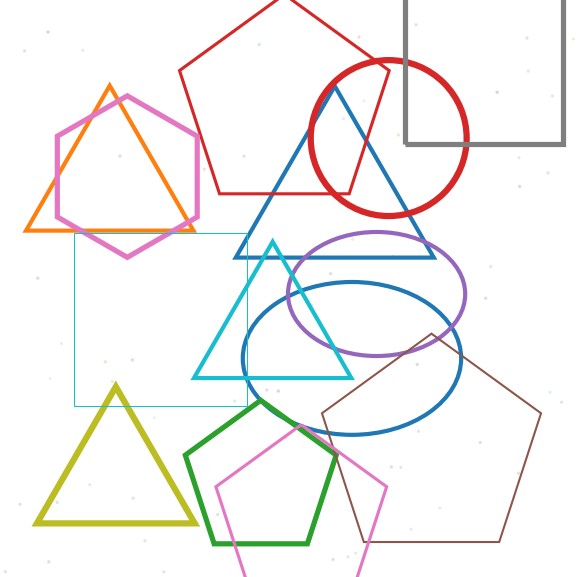[{"shape": "oval", "thickness": 2, "radius": 0.95, "center": [0.609, 0.379]}, {"shape": "triangle", "thickness": 2, "radius": 0.99, "center": [0.58, 0.652]}, {"shape": "triangle", "thickness": 2, "radius": 0.84, "center": [0.19, 0.683]}, {"shape": "pentagon", "thickness": 2.5, "radius": 0.69, "center": [0.452, 0.169]}, {"shape": "pentagon", "thickness": 1.5, "radius": 0.95, "center": [0.492, 0.818]}, {"shape": "circle", "thickness": 3, "radius": 0.67, "center": [0.673, 0.76]}, {"shape": "oval", "thickness": 2, "radius": 0.77, "center": [0.652, 0.49]}, {"shape": "pentagon", "thickness": 1, "radius": 1.0, "center": [0.747, 0.222]}, {"shape": "pentagon", "thickness": 1.5, "radius": 0.78, "center": [0.522, 0.108]}, {"shape": "hexagon", "thickness": 2.5, "radius": 0.7, "center": [0.22, 0.693]}, {"shape": "square", "thickness": 2.5, "radius": 0.68, "center": [0.838, 0.886]}, {"shape": "triangle", "thickness": 3, "radius": 0.79, "center": [0.201, 0.172]}, {"shape": "square", "thickness": 0.5, "radius": 0.75, "center": [0.279, 0.446]}, {"shape": "triangle", "thickness": 2, "radius": 0.79, "center": [0.472, 0.423]}]